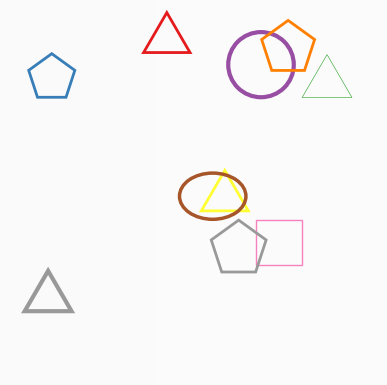[{"shape": "triangle", "thickness": 2, "radius": 0.35, "center": [0.43, 0.898]}, {"shape": "pentagon", "thickness": 2, "radius": 0.31, "center": [0.134, 0.798]}, {"shape": "triangle", "thickness": 0.5, "radius": 0.37, "center": [0.844, 0.784]}, {"shape": "circle", "thickness": 3, "radius": 0.42, "center": [0.674, 0.832]}, {"shape": "pentagon", "thickness": 2, "radius": 0.36, "center": [0.744, 0.875]}, {"shape": "triangle", "thickness": 2, "radius": 0.35, "center": [0.58, 0.487]}, {"shape": "oval", "thickness": 2.5, "radius": 0.43, "center": [0.549, 0.49]}, {"shape": "square", "thickness": 1, "radius": 0.29, "center": [0.72, 0.371]}, {"shape": "pentagon", "thickness": 2, "radius": 0.37, "center": [0.616, 0.354]}, {"shape": "triangle", "thickness": 3, "radius": 0.35, "center": [0.124, 0.227]}]